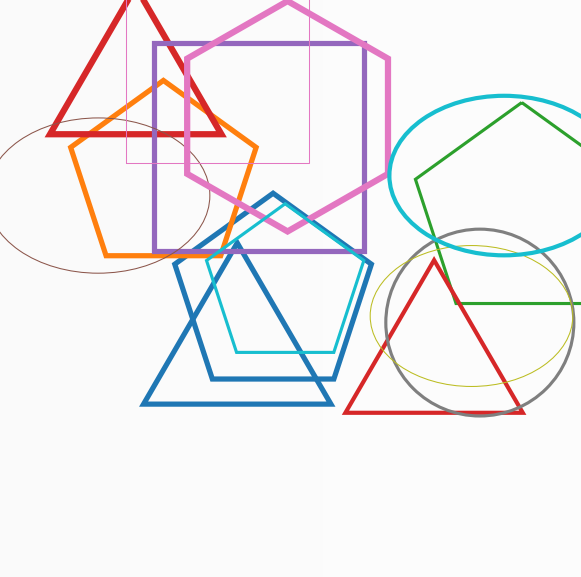[{"shape": "triangle", "thickness": 2.5, "radius": 0.93, "center": [0.408, 0.392]}, {"shape": "pentagon", "thickness": 2.5, "radius": 0.89, "center": [0.47, 0.487]}, {"shape": "pentagon", "thickness": 2.5, "radius": 0.84, "center": [0.281, 0.692]}, {"shape": "pentagon", "thickness": 1.5, "radius": 0.96, "center": [0.898, 0.629]}, {"shape": "triangle", "thickness": 2, "radius": 0.88, "center": [0.747, 0.372]}, {"shape": "triangle", "thickness": 3, "radius": 0.85, "center": [0.233, 0.852]}, {"shape": "square", "thickness": 2.5, "radius": 0.9, "center": [0.445, 0.744]}, {"shape": "oval", "thickness": 0.5, "radius": 0.96, "center": [0.169, 0.661]}, {"shape": "hexagon", "thickness": 3, "radius": 1.0, "center": [0.495, 0.798]}, {"shape": "square", "thickness": 0.5, "radius": 0.79, "center": [0.374, 0.875]}, {"shape": "circle", "thickness": 1.5, "radius": 0.81, "center": [0.826, 0.441]}, {"shape": "oval", "thickness": 0.5, "radius": 0.87, "center": [0.811, 0.452]}, {"shape": "pentagon", "thickness": 1.5, "radius": 0.71, "center": [0.491, 0.504]}, {"shape": "oval", "thickness": 2, "radius": 0.99, "center": [0.867, 0.695]}]